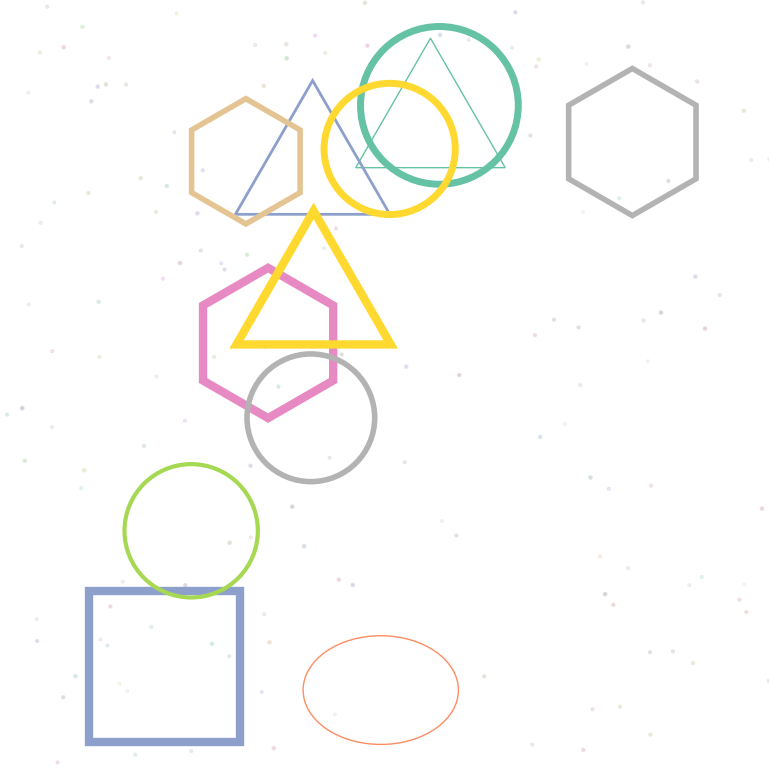[{"shape": "circle", "thickness": 2.5, "radius": 0.51, "center": [0.571, 0.863]}, {"shape": "triangle", "thickness": 0.5, "radius": 0.56, "center": [0.559, 0.838]}, {"shape": "oval", "thickness": 0.5, "radius": 0.5, "center": [0.494, 0.104]}, {"shape": "triangle", "thickness": 1, "radius": 0.58, "center": [0.406, 0.78]}, {"shape": "square", "thickness": 3, "radius": 0.49, "center": [0.213, 0.134]}, {"shape": "hexagon", "thickness": 3, "radius": 0.49, "center": [0.348, 0.555]}, {"shape": "circle", "thickness": 1.5, "radius": 0.43, "center": [0.248, 0.311]}, {"shape": "triangle", "thickness": 3, "radius": 0.58, "center": [0.407, 0.61]}, {"shape": "circle", "thickness": 2.5, "radius": 0.43, "center": [0.506, 0.807]}, {"shape": "hexagon", "thickness": 2, "radius": 0.41, "center": [0.319, 0.791]}, {"shape": "hexagon", "thickness": 2, "radius": 0.48, "center": [0.821, 0.816]}, {"shape": "circle", "thickness": 2, "radius": 0.41, "center": [0.404, 0.457]}]